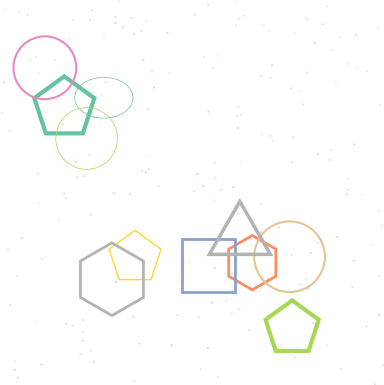[{"shape": "pentagon", "thickness": 3, "radius": 0.41, "center": [0.167, 0.72]}, {"shape": "oval", "thickness": 0.5, "radius": 0.38, "center": [0.27, 0.746]}, {"shape": "hexagon", "thickness": 2, "radius": 0.35, "center": [0.655, 0.318]}, {"shape": "square", "thickness": 2, "radius": 0.34, "center": [0.542, 0.311]}, {"shape": "circle", "thickness": 1.5, "radius": 0.41, "center": [0.117, 0.824]}, {"shape": "circle", "thickness": 0.5, "radius": 0.4, "center": [0.225, 0.64]}, {"shape": "pentagon", "thickness": 3, "radius": 0.36, "center": [0.759, 0.147]}, {"shape": "pentagon", "thickness": 1, "radius": 0.35, "center": [0.351, 0.331]}, {"shape": "circle", "thickness": 1.5, "radius": 0.46, "center": [0.752, 0.333]}, {"shape": "hexagon", "thickness": 2, "radius": 0.47, "center": [0.291, 0.275]}, {"shape": "triangle", "thickness": 2.5, "radius": 0.46, "center": [0.623, 0.385]}]